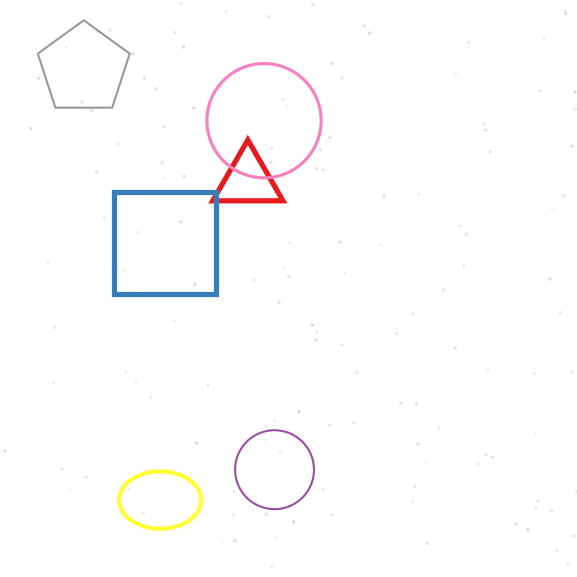[{"shape": "triangle", "thickness": 2.5, "radius": 0.35, "center": [0.429, 0.687]}, {"shape": "square", "thickness": 2.5, "radius": 0.44, "center": [0.286, 0.579]}, {"shape": "circle", "thickness": 1, "radius": 0.34, "center": [0.475, 0.186]}, {"shape": "oval", "thickness": 2, "radius": 0.36, "center": [0.277, 0.133]}, {"shape": "circle", "thickness": 1.5, "radius": 0.49, "center": [0.457, 0.79]}, {"shape": "pentagon", "thickness": 1, "radius": 0.42, "center": [0.145, 0.88]}]